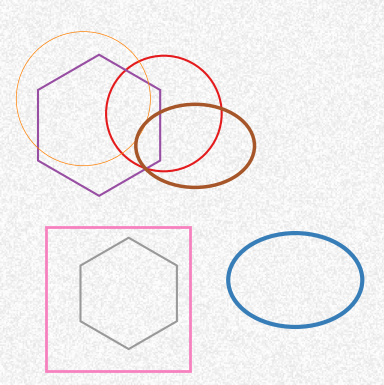[{"shape": "circle", "thickness": 1.5, "radius": 0.75, "center": [0.426, 0.705]}, {"shape": "oval", "thickness": 3, "radius": 0.87, "center": [0.767, 0.273]}, {"shape": "hexagon", "thickness": 1.5, "radius": 0.92, "center": [0.257, 0.675]}, {"shape": "circle", "thickness": 0.5, "radius": 0.87, "center": [0.216, 0.744]}, {"shape": "oval", "thickness": 2.5, "radius": 0.77, "center": [0.507, 0.621]}, {"shape": "square", "thickness": 2, "radius": 0.94, "center": [0.306, 0.223]}, {"shape": "hexagon", "thickness": 1.5, "radius": 0.72, "center": [0.334, 0.238]}]